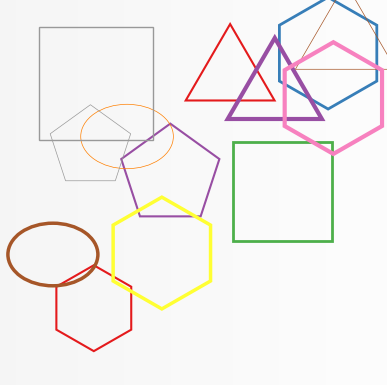[{"shape": "triangle", "thickness": 1.5, "radius": 0.66, "center": [0.594, 0.805]}, {"shape": "hexagon", "thickness": 1.5, "radius": 0.56, "center": [0.242, 0.199]}, {"shape": "hexagon", "thickness": 2, "radius": 0.73, "center": [0.847, 0.862]}, {"shape": "square", "thickness": 2, "radius": 0.64, "center": [0.729, 0.503]}, {"shape": "triangle", "thickness": 3, "radius": 0.7, "center": [0.709, 0.761]}, {"shape": "pentagon", "thickness": 1.5, "radius": 0.67, "center": [0.44, 0.546]}, {"shape": "oval", "thickness": 0.5, "radius": 0.6, "center": [0.328, 0.645]}, {"shape": "hexagon", "thickness": 2.5, "radius": 0.73, "center": [0.418, 0.343]}, {"shape": "oval", "thickness": 2.5, "radius": 0.58, "center": [0.137, 0.339]}, {"shape": "triangle", "thickness": 0.5, "radius": 0.75, "center": [0.892, 0.895]}, {"shape": "hexagon", "thickness": 3, "radius": 0.73, "center": [0.86, 0.745]}, {"shape": "pentagon", "thickness": 0.5, "radius": 0.55, "center": [0.233, 0.619]}, {"shape": "square", "thickness": 1, "radius": 0.74, "center": [0.247, 0.784]}]